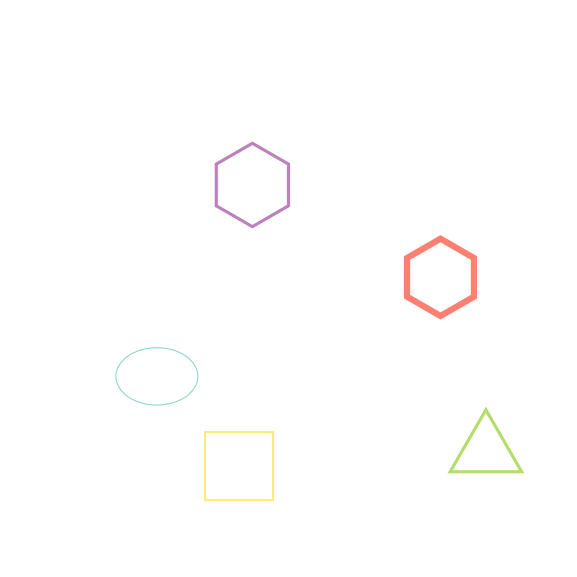[{"shape": "oval", "thickness": 0.5, "radius": 0.35, "center": [0.272, 0.347]}, {"shape": "hexagon", "thickness": 3, "radius": 0.33, "center": [0.763, 0.519]}, {"shape": "triangle", "thickness": 1.5, "radius": 0.36, "center": [0.841, 0.218]}, {"shape": "hexagon", "thickness": 1.5, "radius": 0.36, "center": [0.437, 0.679]}, {"shape": "square", "thickness": 1, "radius": 0.29, "center": [0.414, 0.193]}]